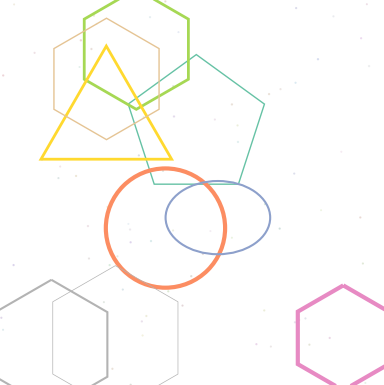[{"shape": "pentagon", "thickness": 1, "radius": 0.93, "center": [0.51, 0.672]}, {"shape": "circle", "thickness": 3, "radius": 0.77, "center": [0.43, 0.408]}, {"shape": "oval", "thickness": 1.5, "radius": 0.68, "center": [0.566, 0.435]}, {"shape": "hexagon", "thickness": 3, "radius": 0.68, "center": [0.892, 0.122]}, {"shape": "hexagon", "thickness": 2, "radius": 0.78, "center": [0.354, 0.872]}, {"shape": "triangle", "thickness": 2, "radius": 0.98, "center": [0.276, 0.684]}, {"shape": "hexagon", "thickness": 1, "radius": 0.79, "center": [0.277, 0.795]}, {"shape": "hexagon", "thickness": 1.5, "radius": 0.84, "center": [0.134, 0.105]}, {"shape": "hexagon", "thickness": 0.5, "radius": 0.94, "center": [0.3, 0.122]}]